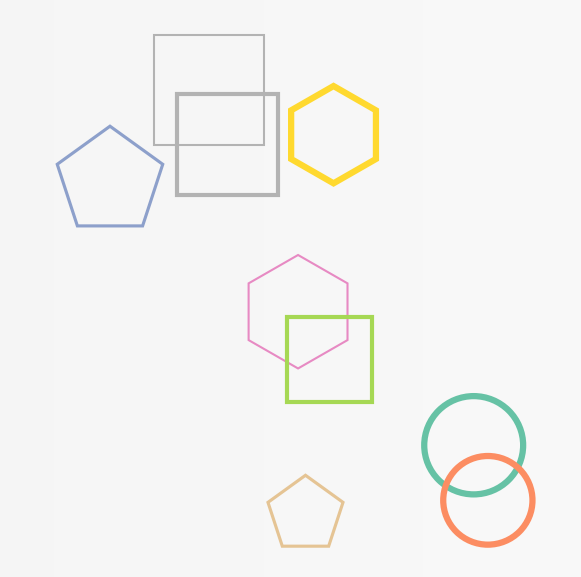[{"shape": "circle", "thickness": 3, "radius": 0.43, "center": [0.815, 0.228]}, {"shape": "circle", "thickness": 3, "radius": 0.38, "center": [0.839, 0.133]}, {"shape": "pentagon", "thickness": 1.5, "radius": 0.48, "center": [0.189, 0.685]}, {"shape": "hexagon", "thickness": 1, "radius": 0.49, "center": [0.513, 0.459]}, {"shape": "square", "thickness": 2, "radius": 0.37, "center": [0.567, 0.376]}, {"shape": "hexagon", "thickness": 3, "radius": 0.42, "center": [0.574, 0.766]}, {"shape": "pentagon", "thickness": 1.5, "radius": 0.34, "center": [0.526, 0.108]}, {"shape": "square", "thickness": 2, "radius": 0.44, "center": [0.392, 0.749]}, {"shape": "square", "thickness": 1, "radius": 0.47, "center": [0.359, 0.843]}]